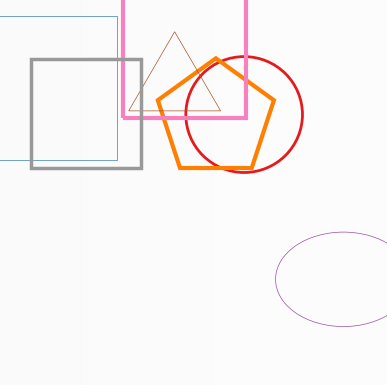[{"shape": "circle", "thickness": 2, "radius": 0.75, "center": [0.63, 0.702]}, {"shape": "square", "thickness": 0.5, "radius": 0.93, "center": [0.114, 0.771]}, {"shape": "oval", "thickness": 0.5, "radius": 0.88, "center": [0.886, 0.274]}, {"shape": "pentagon", "thickness": 3, "radius": 0.79, "center": [0.557, 0.691]}, {"shape": "triangle", "thickness": 0.5, "radius": 0.68, "center": [0.451, 0.781]}, {"shape": "square", "thickness": 3, "radius": 0.79, "center": [0.477, 0.853]}, {"shape": "square", "thickness": 2.5, "radius": 0.71, "center": [0.222, 0.705]}]